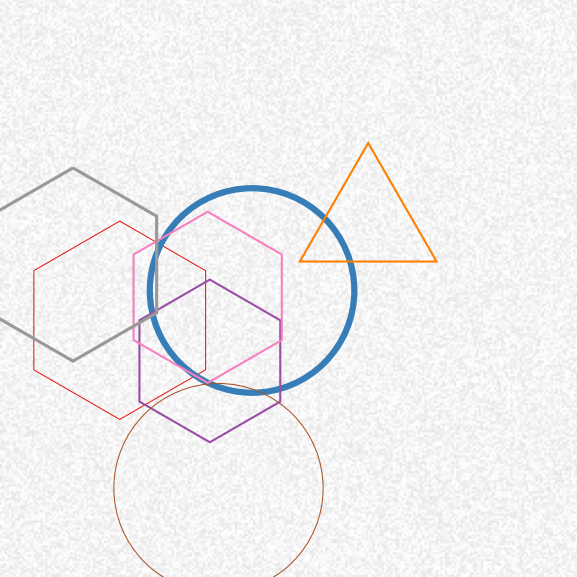[{"shape": "hexagon", "thickness": 0.5, "radius": 0.86, "center": [0.207, 0.445]}, {"shape": "circle", "thickness": 3, "radius": 0.89, "center": [0.436, 0.496]}, {"shape": "hexagon", "thickness": 1, "radius": 0.7, "center": [0.363, 0.374]}, {"shape": "triangle", "thickness": 1, "radius": 0.68, "center": [0.638, 0.615]}, {"shape": "circle", "thickness": 0.5, "radius": 0.91, "center": [0.378, 0.154]}, {"shape": "hexagon", "thickness": 1, "radius": 0.74, "center": [0.36, 0.484]}, {"shape": "hexagon", "thickness": 1.5, "radius": 0.84, "center": [0.126, 0.541]}]